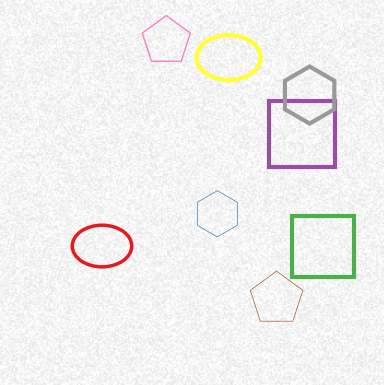[{"shape": "oval", "thickness": 2.5, "radius": 0.39, "center": [0.265, 0.361]}, {"shape": "hexagon", "thickness": 0.5, "radius": 0.3, "center": [0.564, 0.445]}, {"shape": "square", "thickness": 3, "radius": 0.4, "center": [0.839, 0.36]}, {"shape": "square", "thickness": 3, "radius": 0.43, "center": [0.784, 0.653]}, {"shape": "oval", "thickness": 3, "radius": 0.42, "center": [0.594, 0.85]}, {"shape": "pentagon", "thickness": 0.5, "radius": 0.36, "center": [0.718, 0.224]}, {"shape": "pentagon", "thickness": 1, "radius": 0.33, "center": [0.432, 0.894]}, {"shape": "hexagon", "thickness": 3, "radius": 0.37, "center": [0.804, 0.753]}]